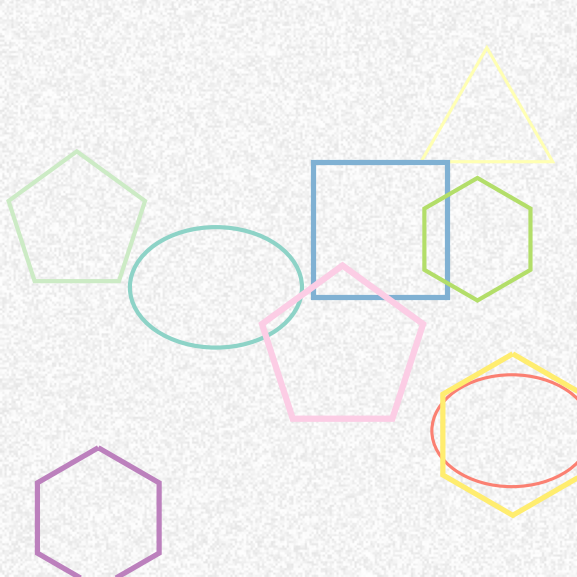[{"shape": "oval", "thickness": 2, "radius": 0.74, "center": [0.374, 0.502]}, {"shape": "triangle", "thickness": 1.5, "radius": 0.66, "center": [0.843, 0.785]}, {"shape": "oval", "thickness": 1.5, "radius": 0.69, "center": [0.886, 0.253]}, {"shape": "square", "thickness": 2.5, "radius": 0.58, "center": [0.658, 0.602]}, {"shape": "hexagon", "thickness": 2, "radius": 0.53, "center": [0.827, 0.585]}, {"shape": "pentagon", "thickness": 3, "radius": 0.73, "center": [0.593, 0.393]}, {"shape": "hexagon", "thickness": 2.5, "radius": 0.61, "center": [0.17, 0.102]}, {"shape": "pentagon", "thickness": 2, "radius": 0.62, "center": [0.133, 0.613]}, {"shape": "hexagon", "thickness": 2.5, "radius": 0.7, "center": [0.888, 0.247]}]